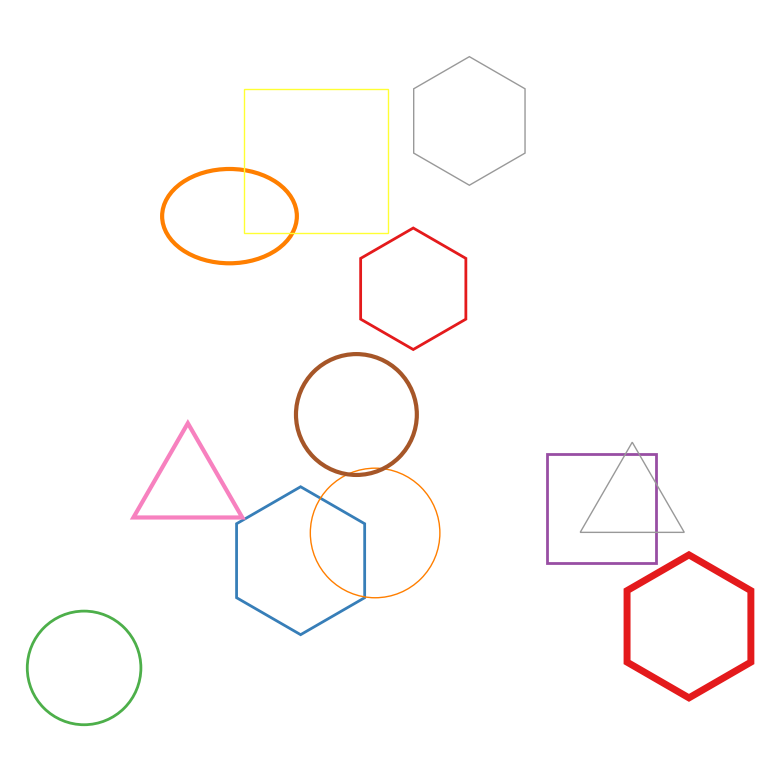[{"shape": "hexagon", "thickness": 1, "radius": 0.39, "center": [0.537, 0.625]}, {"shape": "hexagon", "thickness": 2.5, "radius": 0.46, "center": [0.895, 0.187]}, {"shape": "hexagon", "thickness": 1, "radius": 0.48, "center": [0.39, 0.272]}, {"shape": "circle", "thickness": 1, "radius": 0.37, "center": [0.109, 0.133]}, {"shape": "square", "thickness": 1, "radius": 0.35, "center": [0.781, 0.34]}, {"shape": "oval", "thickness": 1.5, "radius": 0.44, "center": [0.298, 0.719]}, {"shape": "circle", "thickness": 0.5, "radius": 0.42, "center": [0.487, 0.308]}, {"shape": "square", "thickness": 0.5, "radius": 0.47, "center": [0.411, 0.791]}, {"shape": "circle", "thickness": 1.5, "radius": 0.39, "center": [0.463, 0.462]}, {"shape": "triangle", "thickness": 1.5, "radius": 0.41, "center": [0.244, 0.369]}, {"shape": "triangle", "thickness": 0.5, "radius": 0.39, "center": [0.821, 0.348]}, {"shape": "hexagon", "thickness": 0.5, "radius": 0.42, "center": [0.61, 0.843]}]